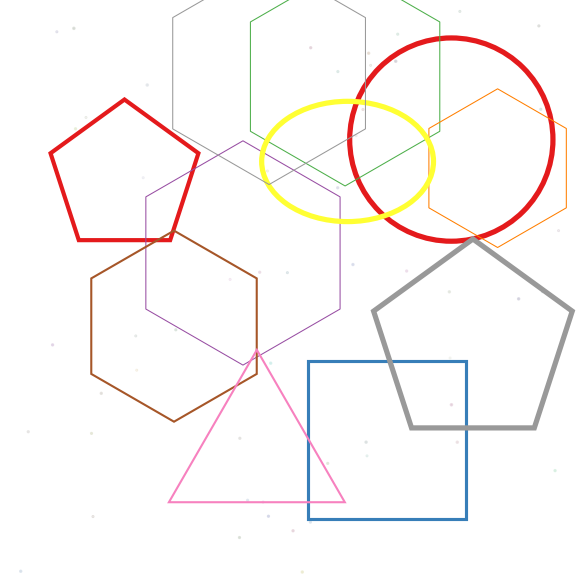[{"shape": "circle", "thickness": 2.5, "radius": 0.88, "center": [0.782, 0.757]}, {"shape": "pentagon", "thickness": 2, "radius": 0.67, "center": [0.216, 0.692]}, {"shape": "square", "thickness": 1.5, "radius": 0.68, "center": [0.671, 0.237]}, {"shape": "hexagon", "thickness": 0.5, "radius": 0.95, "center": [0.598, 0.866]}, {"shape": "hexagon", "thickness": 0.5, "radius": 0.97, "center": [0.421, 0.561]}, {"shape": "hexagon", "thickness": 0.5, "radius": 0.69, "center": [0.862, 0.708]}, {"shape": "oval", "thickness": 2.5, "radius": 0.74, "center": [0.602, 0.72]}, {"shape": "hexagon", "thickness": 1, "radius": 0.83, "center": [0.301, 0.434]}, {"shape": "triangle", "thickness": 1, "radius": 0.88, "center": [0.445, 0.217]}, {"shape": "pentagon", "thickness": 2.5, "radius": 0.9, "center": [0.819, 0.404]}, {"shape": "hexagon", "thickness": 0.5, "radius": 0.96, "center": [0.466, 0.872]}]